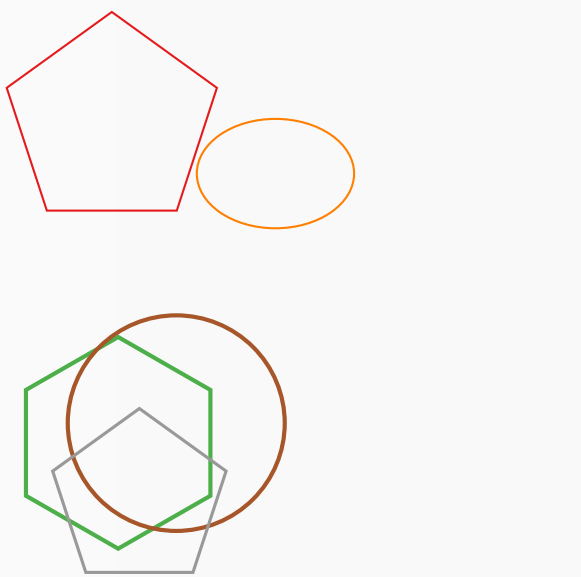[{"shape": "pentagon", "thickness": 1, "radius": 0.95, "center": [0.192, 0.788]}, {"shape": "hexagon", "thickness": 2, "radius": 0.92, "center": [0.203, 0.232]}, {"shape": "oval", "thickness": 1, "radius": 0.68, "center": [0.474, 0.699]}, {"shape": "circle", "thickness": 2, "radius": 0.93, "center": [0.303, 0.266]}, {"shape": "pentagon", "thickness": 1.5, "radius": 0.78, "center": [0.24, 0.135]}]